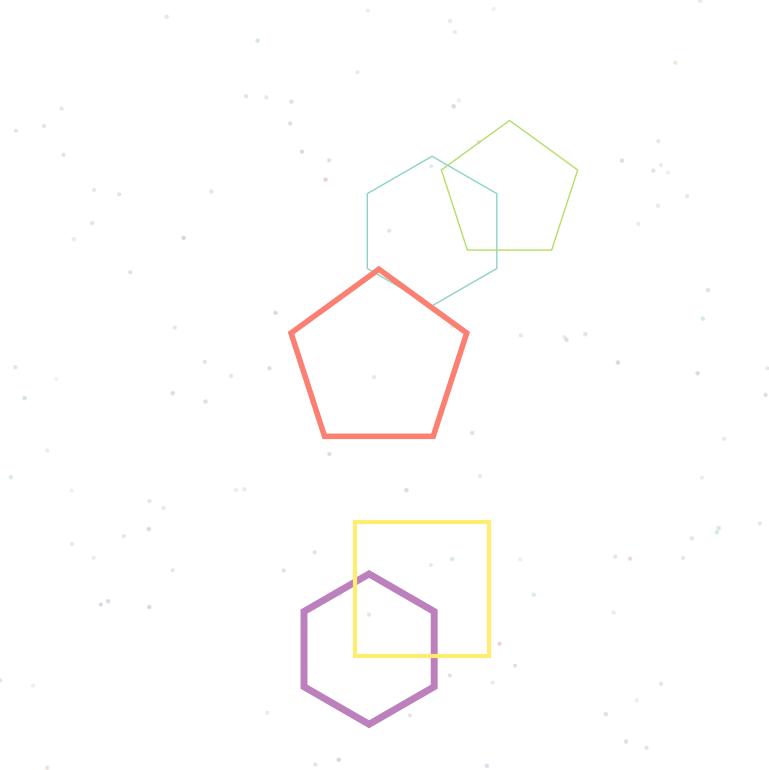[{"shape": "hexagon", "thickness": 0.5, "radius": 0.49, "center": [0.561, 0.7]}, {"shape": "pentagon", "thickness": 2, "radius": 0.6, "center": [0.492, 0.53]}, {"shape": "pentagon", "thickness": 0.5, "radius": 0.47, "center": [0.662, 0.751]}, {"shape": "hexagon", "thickness": 2.5, "radius": 0.49, "center": [0.479, 0.157]}, {"shape": "square", "thickness": 1.5, "radius": 0.43, "center": [0.548, 0.235]}]